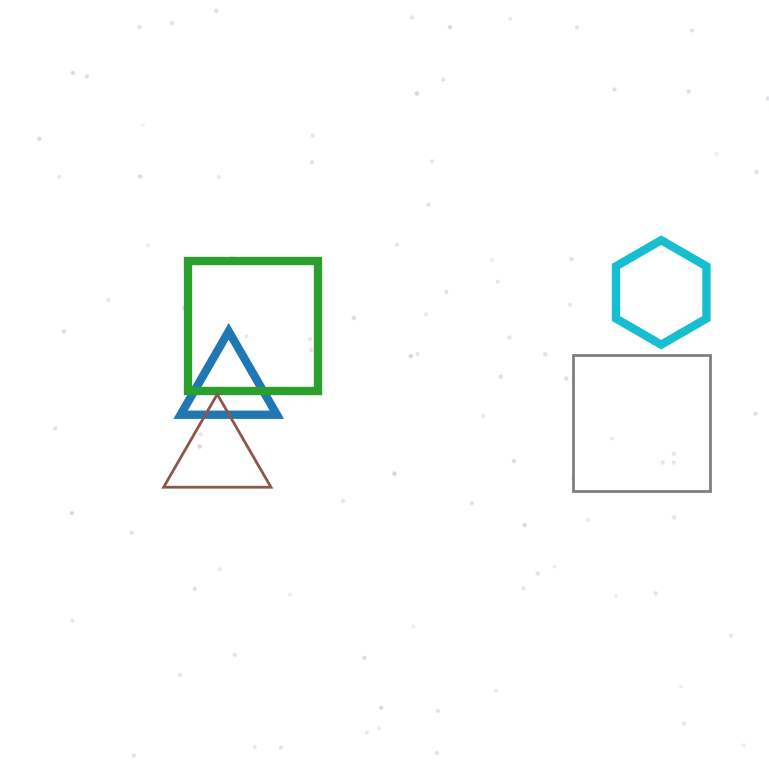[{"shape": "triangle", "thickness": 3, "radius": 0.36, "center": [0.297, 0.497]}, {"shape": "square", "thickness": 3, "radius": 0.42, "center": [0.329, 0.577]}, {"shape": "triangle", "thickness": 1, "radius": 0.4, "center": [0.282, 0.407]}, {"shape": "square", "thickness": 1, "radius": 0.44, "center": [0.833, 0.451]}, {"shape": "hexagon", "thickness": 3, "radius": 0.34, "center": [0.859, 0.62]}]